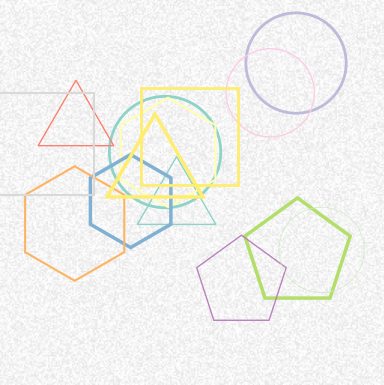[{"shape": "circle", "thickness": 2, "radius": 0.72, "center": [0.429, 0.605]}, {"shape": "triangle", "thickness": 1, "radius": 0.59, "center": [0.459, 0.476]}, {"shape": "hexagon", "thickness": 1.5, "radius": 0.71, "center": [0.436, 0.604]}, {"shape": "circle", "thickness": 2, "radius": 0.65, "center": [0.769, 0.836]}, {"shape": "triangle", "thickness": 1, "radius": 0.57, "center": [0.197, 0.678]}, {"shape": "hexagon", "thickness": 2.5, "radius": 0.6, "center": [0.339, 0.478]}, {"shape": "hexagon", "thickness": 1.5, "radius": 0.74, "center": [0.194, 0.419]}, {"shape": "pentagon", "thickness": 2.5, "radius": 0.72, "center": [0.773, 0.342]}, {"shape": "circle", "thickness": 1, "radius": 0.57, "center": [0.702, 0.759]}, {"shape": "square", "thickness": 1.5, "radius": 0.66, "center": [0.111, 0.626]}, {"shape": "pentagon", "thickness": 1, "radius": 0.61, "center": [0.627, 0.267]}, {"shape": "circle", "thickness": 0.5, "radius": 0.55, "center": [0.835, 0.351]}, {"shape": "triangle", "thickness": 2.5, "radius": 0.72, "center": [0.403, 0.56]}, {"shape": "square", "thickness": 2, "radius": 0.63, "center": [0.491, 0.645]}]